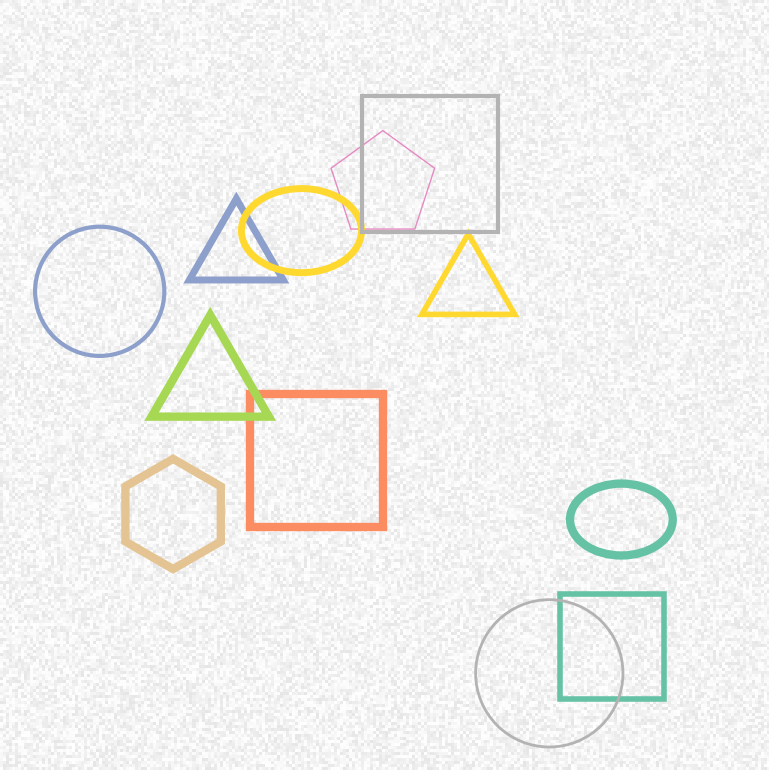[{"shape": "square", "thickness": 2, "radius": 0.34, "center": [0.795, 0.161]}, {"shape": "oval", "thickness": 3, "radius": 0.33, "center": [0.807, 0.325]}, {"shape": "square", "thickness": 3, "radius": 0.43, "center": [0.411, 0.401]}, {"shape": "circle", "thickness": 1.5, "radius": 0.42, "center": [0.129, 0.622]}, {"shape": "triangle", "thickness": 2.5, "radius": 0.35, "center": [0.307, 0.672]}, {"shape": "pentagon", "thickness": 0.5, "radius": 0.35, "center": [0.497, 0.76]}, {"shape": "triangle", "thickness": 3, "radius": 0.44, "center": [0.273, 0.503]}, {"shape": "oval", "thickness": 2.5, "radius": 0.39, "center": [0.392, 0.7]}, {"shape": "triangle", "thickness": 2, "radius": 0.35, "center": [0.608, 0.627]}, {"shape": "hexagon", "thickness": 3, "radius": 0.36, "center": [0.225, 0.333]}, {"shape": "square", "thickness": 1.5, "radius": 0.44, "center": [0.558, 0.787]}, {"shape": "circle", "thickness": 1, "radius": 0.48, "center": [0.713, 0.126]}]